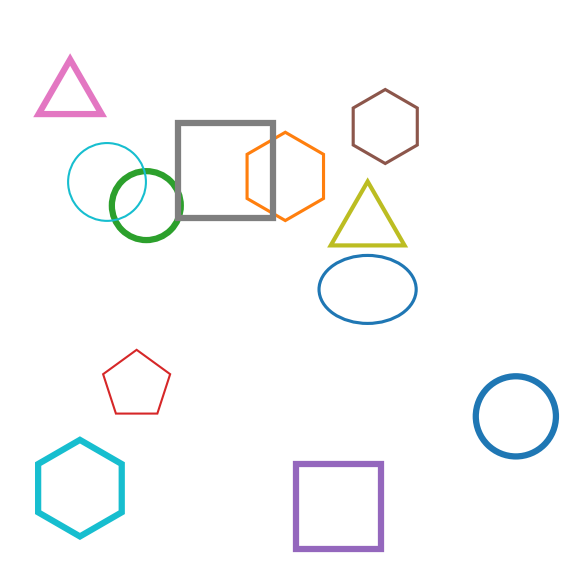[{"shape": "oval", "thickness": 1.5, "radius": 0.42, "center": [0.637, 0.498]}, {"shape": "circle", "thickness": 3, "radius": 0.35, "center": [0.893, 0.278]}, {"shape": "hexagon", "thickness": 1.5, "radius": 0.38, "center": [0.494, 0.694]}, {"shape": "circle", "thickness": 3, "radius": 0.3, "center": [0.253, 0.643]}, {"shape": "pentagon", "thickness": 1, "radius": 0.31, "center": [0.237, 0.332]}, {"shape": "square", "thickness": 3, "radius": 0.37, "center": [0.586, 0.122]}, {"shape": "hexagon", "thickness": 1.5, "radius": 0.32, "center": [0.667, 0.78]}, {"shape": "triangle", "thickness": 3, "radius": 0.31, "center": [0.121, 0.833]}, {"shape": "square", "thickness": 3, "radius": 0.41, "center": [0.39, 0.704]}, {"shape": "triangle", "thickness": 2, "radius": 0.37, "center": [0.637, 0.611]}, {"shape": "hexagon", "thickness": 3, "radius": 0.42, "center": [0.138, 0.154]}, {"shape": "circle", "thickness": 1, "radius": 0.34, "center": [0.185, 0.684]}]